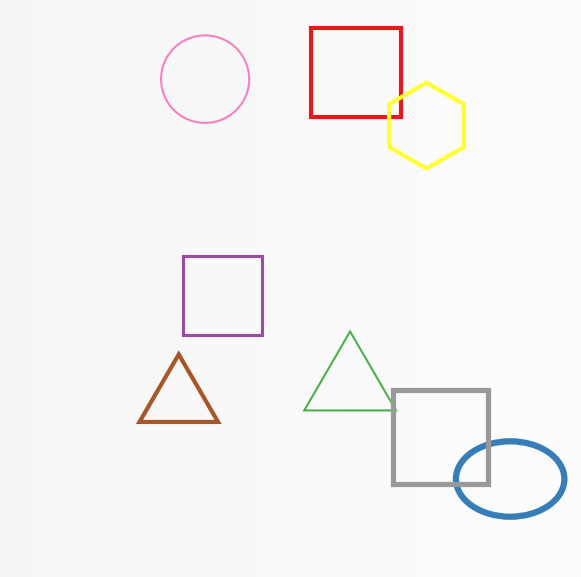[{"shape": "square", "thickness": 2, "radius": 0.38, "center": [0.612, 0.873]}, {"shape": "oval", "thickness": 3, "radius": 0.47, "center": [0.878, 0.17]}, {"shape": "triangle", "thickness": 1, "radius": 0.46, "center": [0.602, 0.334]}, {"shape": "square", "thickness": 1.5, "radius": 0.34, "center": [0.383, 0.488]}, {"shape": "hexagon", "thickness": 2, "radius": 0.37, "center": [0.734, 0.782]}, {"shape": "triangle", "thickness": 2, "radius": 0.39, "center": [0.308, 0.307]}, {"shape": "circle", "thickness": 1, "radius": 0.38, "center": [0.353, 0.862]}, {"shape": "square", "thickness": 2.5, "radius": 0.41, "center": [0.758, 0.243]}]